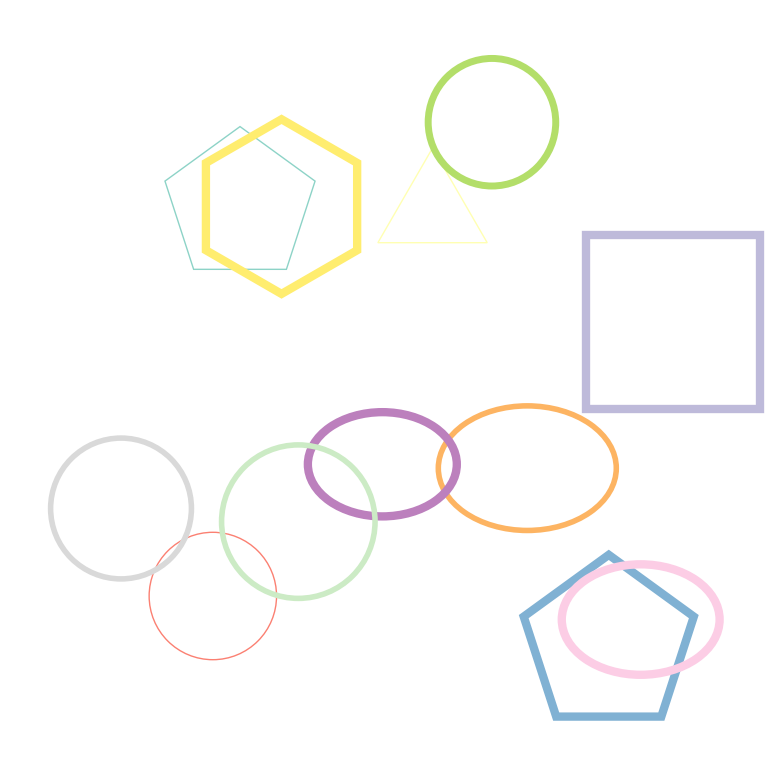[{"shape": "pentagon", "thickness": 0.5, "radius": 0.51, "center": [0.312, 0.733]}, {"shape": "triangle", "thickness": 0.5, "radius": 0.41, "center": [0.562, 0.726]}, {"shape": "square", "thickness": 3, "radius": 0.56, "center": [0.874, 0.582]}, {"shape": "circle", "thickness": 0.5, "radius": 0.41, "center": [0.276, 0.226]}, {"shape": "pentagon", "thickness": 3, "radius": 0.58, "center": [0.791, 0.163]}, {"shape": "oval", "thickness": 2, "radius": 0.58, "center": [0.685, 0.392]}, {"shape": "circle", "thickness": 2.5, "radius": 0.41, "center": [0.639, 0.841]}, {"shape": "oval", "thickness": 3, "radius": 0.51, "center": [0.832, 0.195]}, {"shape": "circle", "thickness": 2, "radius": 0.46, "center": [0.157, 0.34]}, {"shape": "oval", "thickness": 3, "radius": 0.48, "center": [0.497, 0.397]}, {"shape": "circle", "thickness": 2, "radius": 0.5, "center": [0.387, 0.323]}, {"shape": "hexagon", "thickness": 3, "radius": 0.57, "center": [0.366, 0.732]}]